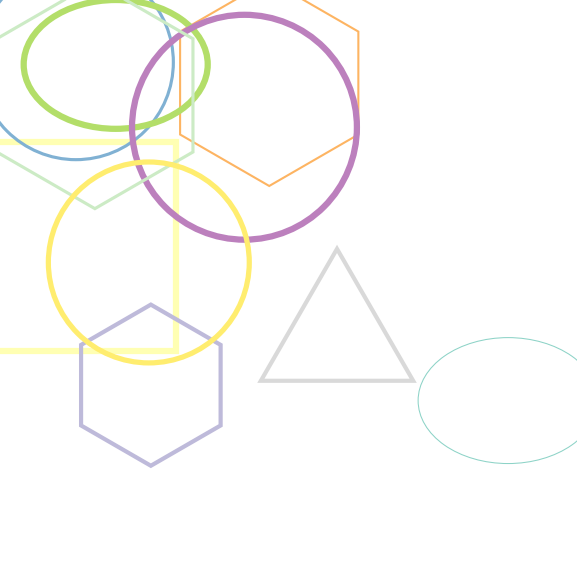[{"shape": "oval", "thickness": 0.5, "radius": 0.78, "center": [0.88, 0.305]}, {"shape": "square", "thickness": 3, "radius": 0.91, "center": [0.123, 0.572]}, {"shape": "hexagon", "thickness": 2, "radius": 0.7, "center": [0.261, 0.332]}, {"shape": "circle", "thickness": 1.5, "radius": 0.84, "center": [0.131, 0.891]}, {"shape": "hexagon", "thickness": 1, "radius": 0.89, "center": [0.466, 0.855]}, {"shape": "oval", "thickness": 3, "radius": 0.8, "center": [0.2, 0.888]}, {"shape": "triangle", "thickness": 2, "radius": 0.76, "center": [0.584, 0.416]}, {"shape": "circle", "thickness": 3, "radius": 0.97, "center": [0.423, 0.779]}, {"shape": "hexagon", "thickness": 1.5, "radius": 0.98, "center": [0.164, 0.834]}, {"shape": "circle", "thickness": 2.5, "radius": 0.87, "center": [0.258, 0.545]}]